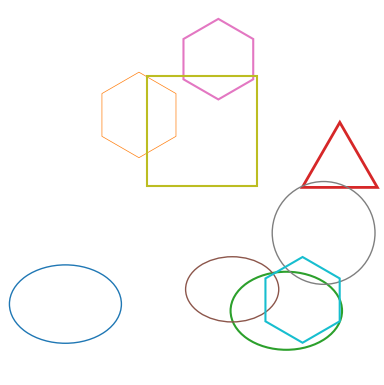[{"shape": "oval", "thickness": 1, "radius": 0.73, "center": [0.17, 0.21]}, {"shape": "hexagon", "thickness": 0.5, "radius": 0.56, "center": [0.361, 0.701]}, {"shape": "oval", "thickness": 1.5, "radius": 0.72, "center": [0.744, 0.193]}, {"shape": "triangle", "thickness": 2, "radius": 0.56, "center": [0.883, 0.57]}, {"shape": "oval", "thickness": 1, "radius": 0.6, "center": [0.603, 0.248]}, {"shape": "hexagon", "thickness": 1.5, "radius": 0.52, "center": [0.567, 0.846]}, {"shape": "circle", "thickness": 1, "radius": 0.67, "center": [0.841, 0.395]}, {"shape": "square", "thickness": 1.5, "radius": 0.71, "center": [0.525, 0.66]}, {"shape": "hexagon", "thickness": 1.5, "radius": 0.56, "center": [0.786, 0.221]}]